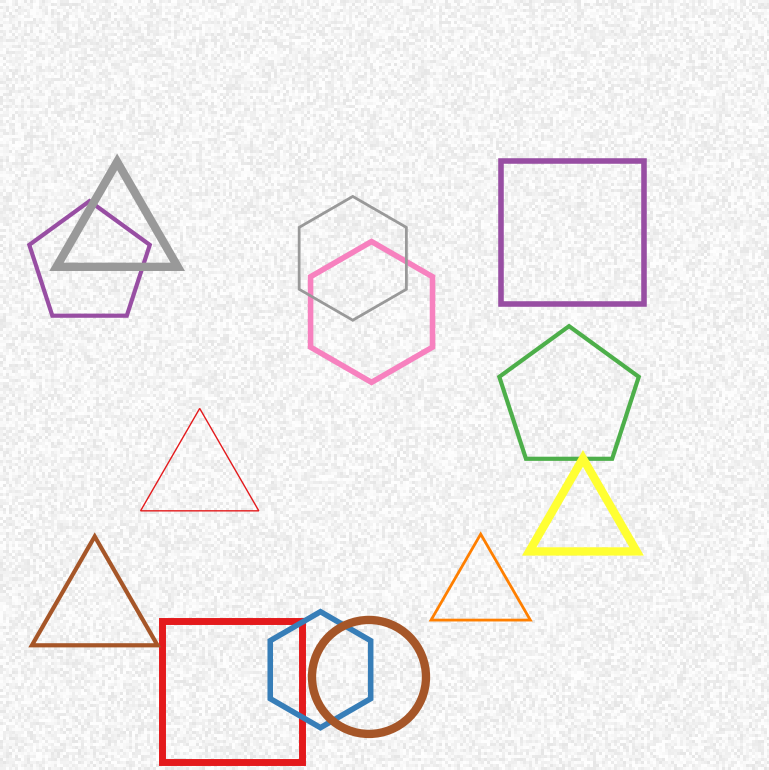[{"shape": "triangle", "thickness": 0.5, "radius": 0.44, "center": [0.259, 0.381]}, {"shape": "square", "thickness": 2.5, "radius": 0.46, "center": [0.302, 0.102]}, {"shape": "hexagon", "thickness": 2, "radius": 0.38, "center": [0.416, 0.13]}, {"shape": "pentagon", "thickness": 1.5, "radius": 0.48, "center": [0.739, 0.481]}, {"shape": "pentagon", "thickness": 1.5, "radius": 0.41, "center": [0.116, 0.657]}, {"shape": "square", "thickness": 2, "radius": 0.46, "center": [0.743, 0.698]}, {"shape": "triangle", "thickness": 1, "radius": 0.37, "center": [0.624, 0.232]}, {"shape": "triangle", "thickness": 3, "radius": 0.4, "center": [0.757, 0.324]}, {"shape": "triangle", "thickness": 1.5, "radius": 0.47, "center": [0.123, 0.209]}, {"shape": "circle", "thickness": 3, "radius": 0.37, "center": [0.479, 0.121]}, {"shape": "hexagon", "thickness": 2, "radius": 0.46, "center": [0.483, 0.595]}, {"shape": "hexagon", "thickness": 1, "radius": 0.4, "center": [0.458, 0.665]}, {"shape": "triangle", "thickness": 3, "radius": 0.45, "center": [0.152, 0.699]}]